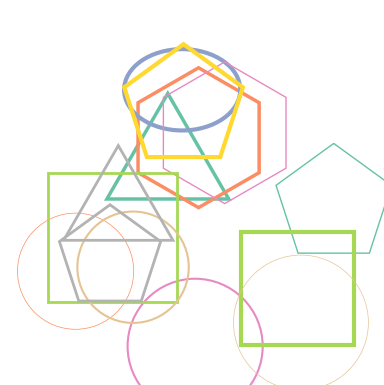[{"shape": "pentagon", "thickness": 1, "radius": 0.79, "center": [0.867, 0.47]}, {"shape": "triangle", "thickness": 2.5, "radius": 0.91, "center": [0.436, 0.574]}, {"shape": "circle", "thickness": 0.5, "radius": 0.75, "center": [0.196, 0.296]}, {"shape": "hexagon", "thickness": 2.5, "radius": 0.91, "center": [0.516, 0.642]}, {"shape": "oval", "thickness": 3, "radius": 0.75, "center": [0.473, 0.767]}, {"shape": "hexagon", "thickness": 1, "radius": 0.92, "center": [0.584, 0.655]}, {"shape": "circle", "thickness": 1.5, "radius": 0.88, "center": [0.507, 0.101]}, {"shape": "square", "thickness": 3, "radius": 0.73, "center": [0.773, 0.25]}, {"shape": "square", "thickness": 2, "radius": 0.84, "center": [0.292, 0.383]}, {"shape": "pentagon", "thickness": 3, "radius": 0.81, "center": [0.477, 0.723]}, {"shape": "circle", "thickness": 0.5, "radius": 0.88, "center": [0.782, 0.162]}, {"shape": "circle", "thickness": 1.5, "radius": 0.72, "center": [0.346, 0.306]}, {"shape": "pentagon", "thickness": 2, "radius": 0.69, "center": [0.286, 0.33]}, {"shape": "triangle", "thickness": 2, "radius": 0.82, "center": [0.307, 0.458]}]